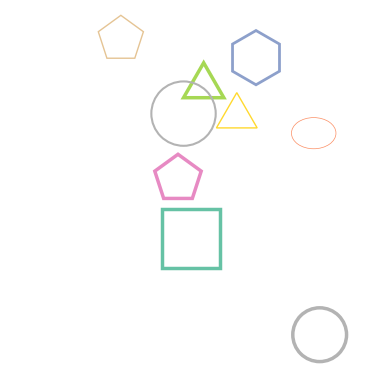[{"shape": "square", "thickness": 2.5, "radius": 0.38, "center": [0.496, 0.38]}, {"shape": "oval", "thickness": 0.5, "radius": 0.29, "center": [0.815, 0.654]}, {"shape": "hexagon", "thickness": 2, "radius": 0.35, "center": [0.665, 0.85]}, {"shape": "pentagon", "thickness": 2.5, "radius": 0.32, "center": [0.462, 0.536]}, {"shape": "triangle", "thickness": 2.5, "radius": 0.3, "center": [0.529, 0.776]}, {"shape": "triangle", "thickness": 1, "radius": 0.31, "center": [0.615, 0.698]}, {"shape": "pentagon", "thickness": 1, "radius": 0.31, "center": [0.314, 0.899]}, {"shape": "circle", "thickness": 2.5, "radius": 0.35, "center": [0.83, 0.131]}, {"shape": "circle", "thickness": 1.5, "radius": 0.42, "center": [0.477, 0.705]}]